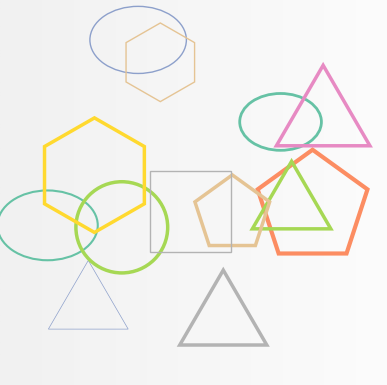[{"shape": "oval", "thickness": 1.5, "radius": 0.65, "center": [0.123, 0.415]}, {"shape": "oval", "thickness": 2, "radius": 0.53, "center": [0.724, 0.683]}, {"shape": "pentagon", "thickness": 3, "radius": 0.74, "center": [0.807, 0.462]}, {"shape": "oval", "thickness": 1, "radius": 0.62, "center": [0.356, 0.896]}, {"shape": "triangle", "thickness": 0.5, "radius": 0.59, "center": [0.228, 0.205]}, {"shape": "triangle", "thickness": 2.5, "radius": 0.7, "center": [0.834, 0.691]}, {"shape": "circle", "thickness": 2.5, "radius": 0.59, "center": [0.314, 0.41]}, {"shape": "triangle", "thickness": 2.5, "radius": 0.58, "center": [0.752, 0.464]}, {"shape": "hexagon", "thickness": 2.5, "radius": 0.74, "center": [0.244, 0.545]}, {"shape": "pentagon", "thickness": 2.5, "radius": 0.51, "center": [0.599, 0.444]}, {"shape": "hexagon", "thickness": 1, "radius": 0.51, "center": [0.414, 0.838]}, {"shape": "triangle", "thickness": 2.5, "radius": 0.65, "center": [0.576, 0.169]}, {"shape": "square", "thickness": 1, "radius": 0.53, "center": [0.491, 0.452]}]